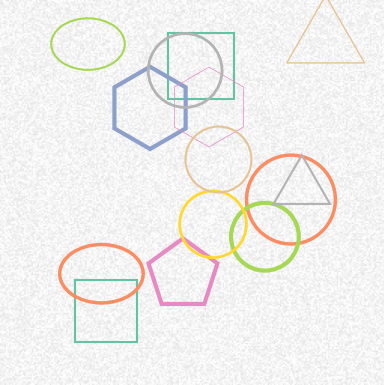[{"shape": "square", "thickness": 1.5, "radius": 0.43, "center": [0.522, 0.828]}, {"shape": "square", "thickness": 1.5, "radius": 0.4, "center": [0.277, 0.192]}, {"shape": "circle", "thickness": 2.5, "radius": 0.58, "center": [0.756, 0.482]}, {"shape": "oval", "thickness": 2.5, "radius": 0.54, "center": [0.264, 0.289]}, {"shape": "hexagon", "thickness": 3, "radius": 0.53, "center": [0.39, 0.72]}, {"shape": "pentagon", "thickness": 3, "radius": 0.47, "center": [0.475, 0.287]}, {"shape": "hexagon", "thickness": 0.5, "radius": 0.52, "center": [0.543, 0.722]}, {"shape": "oval", "thickness": 1.5, "radius": 0.48, "center": [0.229, 0.885]}, {"shape": "circle", "thickness": 3, "radius": 0.44, "center": [0.688, 0.385]}, {"shape": "circle", "thickness": 2, "radius": 0.43, "center": [0.553, 0.418]}, {"shape": "triangle", "thickness": 1, "radius": 0.58, "center": [0.846, 0.895]}, {"shape": "circle", "thickness": 1.5, "radius": 0.43, "center": [0.567, 0.586]}, {"shape": "circle", "thickness": 2, "radius": 0.48, "center": [0.481, 0.817]}, {"shape": "triangle", "thickness": 1.5, "radius": 0.42, "center": [0.784, 0.513]}]